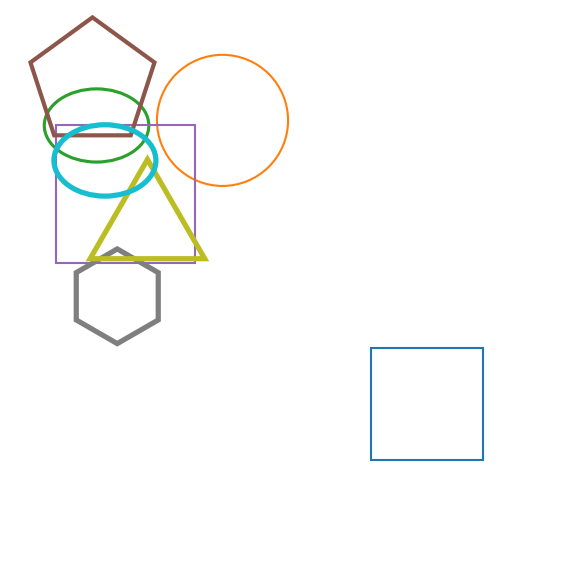[{"shape": "square", "thickness": 1, "radius": 0.49, "center": [0.739, 0.3]}, {"shape": "circle", "thickness": 1, "radius": 0.57, "center": [0.385, 0.791]}, {"shape": "oval", "thickness": 1.5, "radius": 0.45, "center": [0.167, 0.782]}, {"shape": "square", "thickness": 1, "radius": 0.6, "center": [0.217, 0.664]}, {"shape": "pentagon", "thickness": 2, "radius": 0.56, "center": [0.16, 0.856]}, {"shape": "hexagon", "thickness": 2.5, "radius": 0.41, "center": [0.203, 0.486]}, {"shape": "triangle", "thickness": 2.5, "radius": 0.57, "center": [0.255, 0.608]}, {"shape": "oval", "thickness": 2.5, "radius": 0.44, "center": [0.182, 0.721]}]